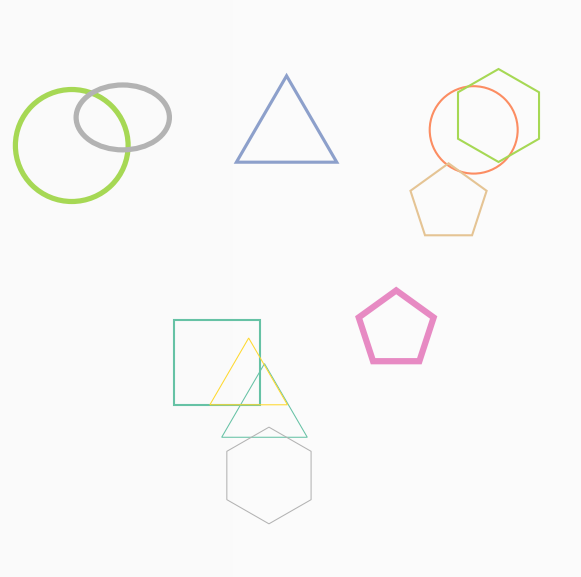[{"shape": "triangle", "thickness": 0.5, "radius": 0.42, "center": [0.455, 0.284]}, {"shape": "square", "thickness": 1, "radius": 0.37, "center": [0.374, 0.371]}, {"shape": "circle", "thickness": 1, "radius": 0.38, "center": [0.815, 0.774]}, {"shape": "triangle", "thickness": 1.5, "radius": 0.5, "center": [0.493, 0.768]}, {"shape": "pentagon", "thickness": 3, "radius": 0.34, "center": [0.682, 0.428]}, {"shape": "circle", "thickness": 2.5, "radius": 0.48, "center": [0.123, 0.747]}, {"shape": "hexagon", "thickness": 1, "radius": 0.4, "center": [0.858, 0.799]}, {"shape": "triangle", "thickness": 0.5, "radius": 0.39, "center": [0.428, 0.337]}, {"shape": "pentagon", "thickness": 1, "radius": 0.34, "center": [0.772, 0.647]}, {"shape": "oval", "thickness": 2.5, "radius": 0.4, "center": [0.211, 0.796]}, {"shape": "hexagon", "thickness": 0.5, "radius": 0.42, "center": [0.463, 0.176]}]